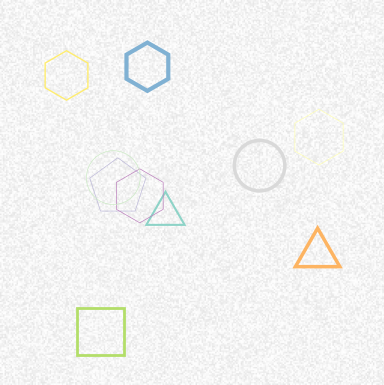[{"shape": "triangle", "thickness": 1.5, "radius": 0.29, "center": [0.43, 0.445]}, {"shape": "hexagon", "thickness": 0.5, "radius": 0.36, "center": [0.829, 0.644]}, {"shape": "pentagon", "thickness": 0.5, "radius": 0.38, "center": [0.306, 0.514]}, {"shape": "hexagon", "thickness": 3, "radius": 0.31, "center": [0.383, 0.827]}, {"shape": "triangle", "thickness": 2.5, "radius": 0.33, "center": [0.825, 0.341]}, {"shape": "square", "thickness": 2, "radius": 0.3, "center": [0.261, 0.139]}, {"shape": "circle", "thickness": 2.5, "radius": 0.33, "center": [0.674, 0.57]}, {"shape": "hexagon", "thickness": 0.5, "radius": 0.35, "center": [0.363, 0.491]}, {"shape": "circle", "thickness": 0.5, "radius": 0.35, "center": [0.294, 0.539]}, {"shape": "hexagon", "thickness": 1, "radius": 0.32, "center": [0.173, 0.804]}]